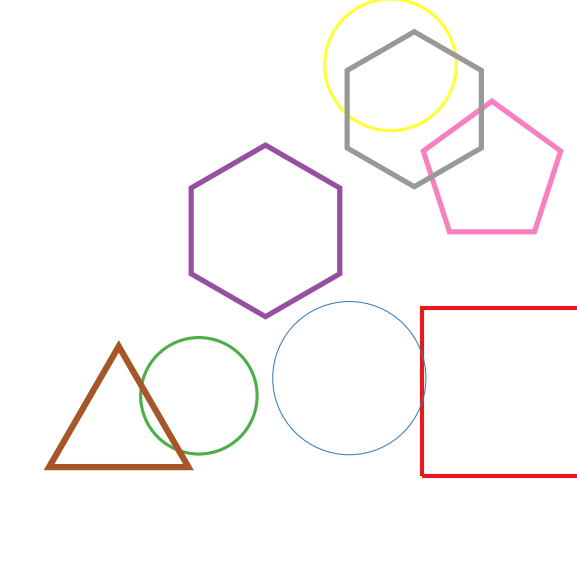[{"shape": "square", "thickness": 2, "radius": 0.73, "center": [0.875, 0.32]}, {"shape": "circle", "thickness": 0.5, "radius": 0.66, "center": [0.605, 0.344]}, {"shape": "circle", "thickness": 1.5, "radius": 0.5, "center": [0.344, 0.314]}, {"shape": "hexagon", "thickness": 2.5, "radius": 0.74, "center": [0.46, 0.599]}, {"shape": "circle", "thickness": 1.5, "radius": 0.57, "center": [0.676, 0.887]}, {"shape": "triangle", "thickness": 3, "radius": 0.7, "center": [0.206, 0.26]}, {"shape": "pentagon", "thickness": 2.5, "radius": 0.63, "center": [0.852, 0.699]}, {"shape": "hexagon", "thickness": 2.5, "radius": 0.67, "center": [0.717, 0.81]}]